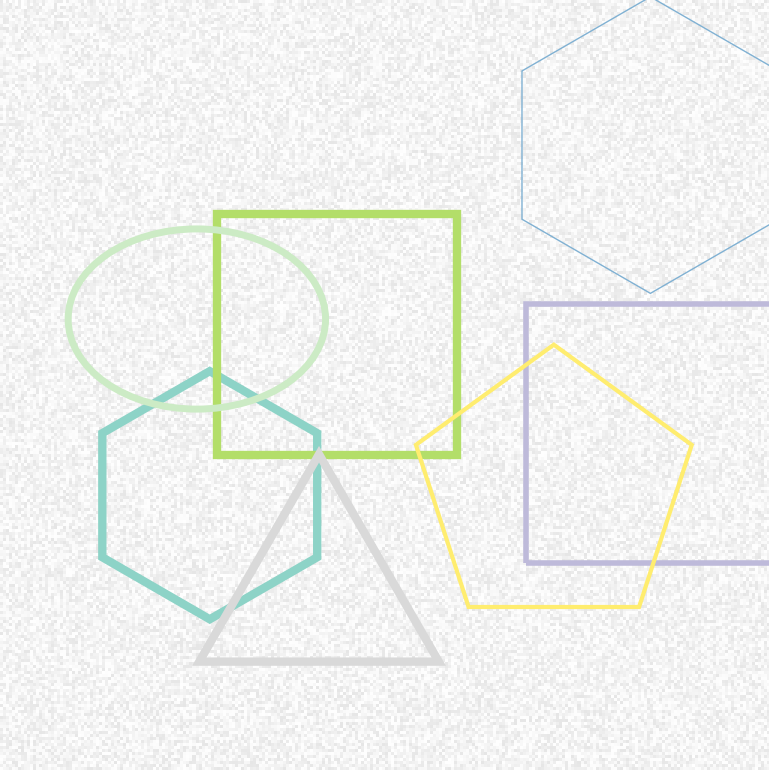[{"shape": "hexagon", "thickness": 3, "radius": 0.81, "center": [0.272, 0.357]}, {"shape": "square", "thickness": 2, "radius": 0.84, "center": [0.851, 0.437]}, {"shape": "hexagon", "thickness": 0.5, "radius": 0.96, "center": [0.845, 0.812]}, {"shape": "square", "thickness": 3, "radius": 0.78, "center": [0.438, 0.565]}, {"shape": "triangle", "thickness": 3, "radius": 0.9, "center": [0.414, 0.231]}, {"shape": "oval", "thickness": 2.5, "radius": 0.84, "center": [0.256, 0.586]}, {"shape": "pentagon", "thickness": 1.5, "radius": 0.94, "center": [0.719, 0.364]}]